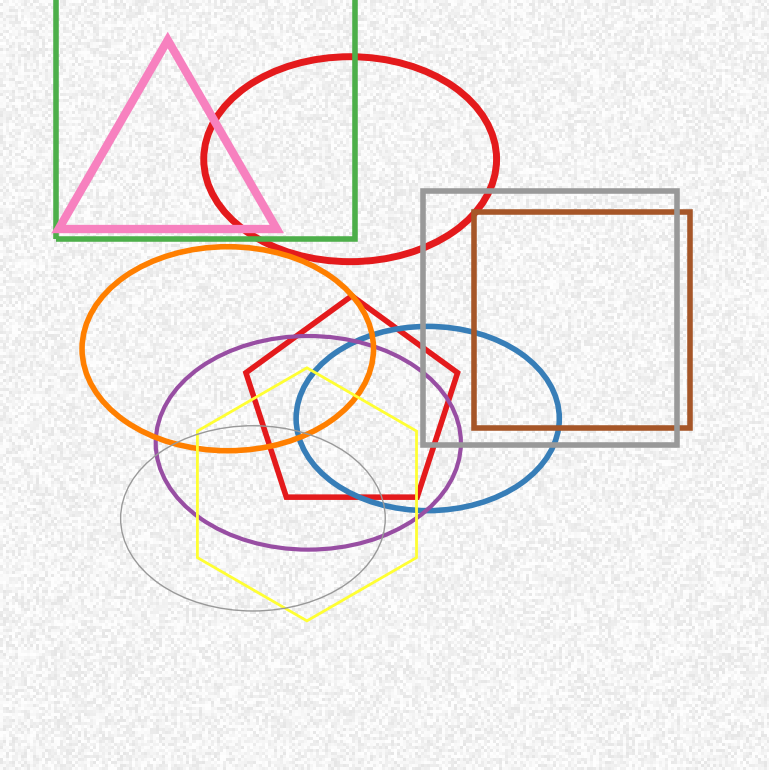[{"shape": "pentagon", "thickness": 2, "radius": 0.72, "center": [0.457, 0.471]}, {"shape": "oval", "thickness": 2.5, "radius": 0.95, "center": [0.455, 0.793]}, {"shape": "oval", "thickness": 2, "radius": 0.85, "center": [0.555, 0.456]}, {"shape": "square", "thickness": 2, "radius": 0.97, "center": [0.267, 0.884]}, {"shape": "oval", "thickness": 1.5, "radius": 0.99, "center": [0.4, 0.425]}, {"shape": "oval", "thickness": 2, "radius": 0.95, "center": [0.296, 0.547]}, {"shape": "hexagon", "thickness": 1, "radius": 0.82, "center": [0.399, 0.358]}, {"shape": "square", "thickness": 2, "radius": 0.7, "center": [0.756, 0.584]}, {"shape": "triangle", "thickness": 3, "radius": 0.82, "center": [0.218, 0.784]}, {"shape": "oval", "thickness": 0.5, "radius": 0.86, "center": [0.328, 0.327]}, {"shape": "square", "thickness": 2, "radius": 0.82, "center": [0.714, 0.587]}]